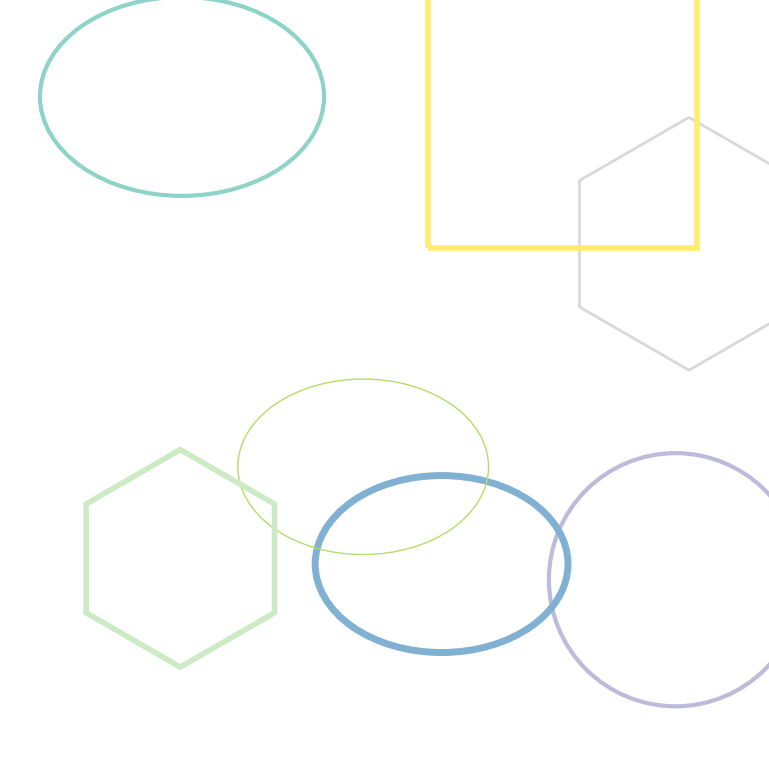[{"shape": "oval", "thickness": 1.5, "radius": 0.92, "center": [0.236, 0.875]}, {"shape": "circle", "thickness": 1.5, "radius": 0.82, "center": [0.877, 0.247]}, {"shape": "oval", "thickness": 2.5, "radius": 0.82, "center": [0.573, 0.267]}, {"shape": "oval", "thickness": 0.5, "radius": 0.81, "center": [0.472, 0.394]}, {"shape": "hexagon", "thickness": 1, "radius": 0.82, "center": [0.895, 0.683]}, {"shape": "hexagon", "thickness": 2, "radius": 0.71, "center": [0.234, 0.275]}, {"shape": "square", "thickness": 2, "radius": 0.87, "center": [0.73, 0.852]}]